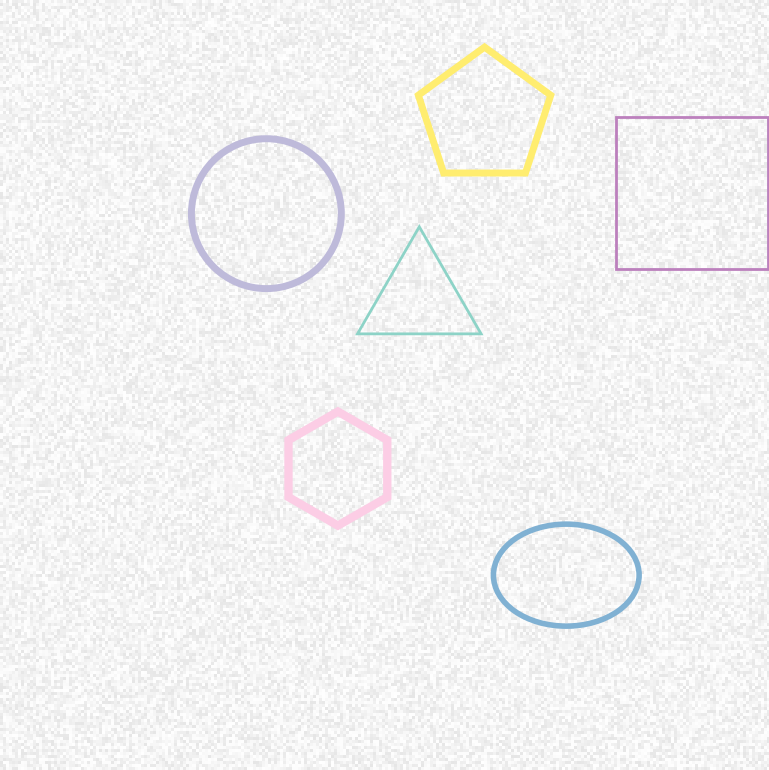[{"shape": "triangle", "thickness": 1, "radius": 0.46, "center": [0.545, 0.613]}, {"shape": "circle", "thickness": 2.5, "radius": 0.49, "center": [0.346, 0.723]}, {"shape": "oval", "thickness": 2, "radius": 0.47, "center": [0.735, 0.253]}, {"shape": "hexagon", "thickness": 3, "radius": 0.37, "center": [0.439, 0.391]}, {"shape": "square", "thickness": 1, "radius": 0.49, "center": [0.899, 0.75]}, {"shape": "pentagon", "thickness": 2.5, "radius": 0.45, "center": [0.629, 0.848]}]